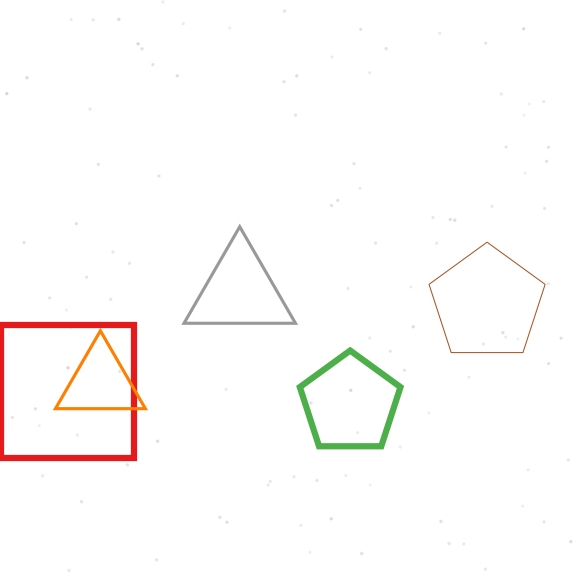[{"shape": "square", "thickness": 3, "radius": 0.58, "center": [0.117, 0.322]}, {"shape": "pentagon", "thickness": 3, "radius": 0.46, "center": [0.606, 0.301]}, {"shape": "triangle", "thickness": 1.5, "radius": 0.45, "center": [0.174, 0.336]}, {"shape": "pentagon", "thickness": 0.5, "radius": 0.53, "center": [0.843, 0.474]}, {"shape": "triangle", "thickness": 1.5, "radius": 0.56, "center": [0.415, 0.495]}]